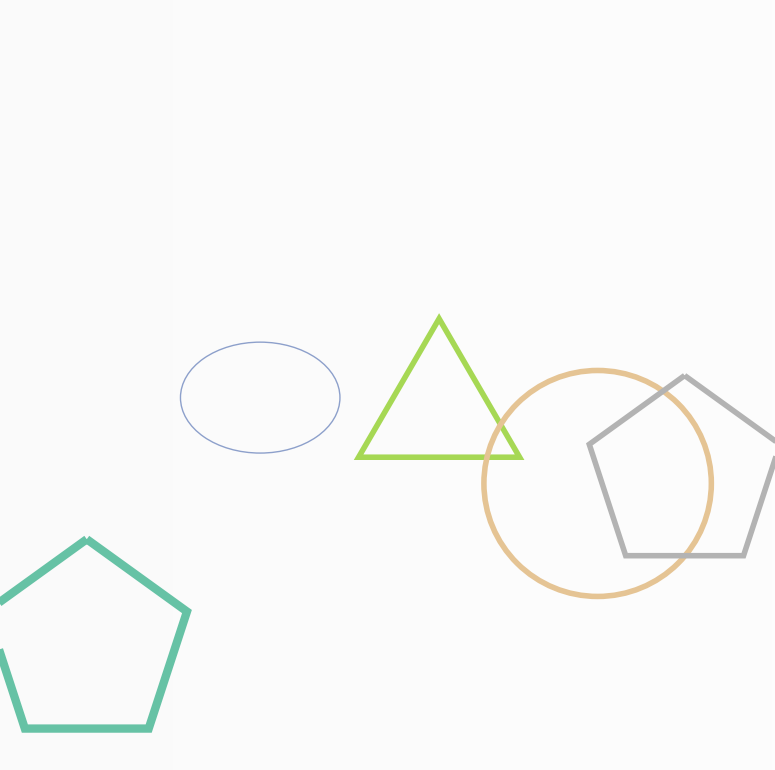[{"shape": "pentagon", "thickness": 3, "radius": 0.68, "center": [0.112, 0.164]}, {"shape": "oval", "thickness": 0.5, "radius": 0.51, "center": [0.336, 0.484]}, {"shape": "triangle", "thickness": 2, "radius": 0.6, "center": [0.567, 0.466]}, {"shape": "circle", "thickness": 2, "radius": 0.73, "center": [0.771, 0.372]}, {"shape": "pentagon", "thickness": 2, "radius": 0.65, "center": [0.883, 0.383]}]